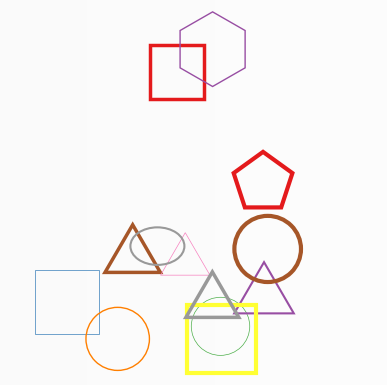[{"shape": "square", "thickness": 2.5, "radius": 0.35, "center": [0.457, 0.813]}, {"shape": "pentagon", "thickness": 3, "radius": 0.4, "center": [0.679, 0.526]}, {"shape": "square", "thickness": 0.5, "radius": 0.42, "center": [0.173, 0.216]}, {"shape": "circle", "thickness": 0.5, "radius": 0.38, "center": [0.569, 0.152]}, {"shape": "hexagon", "thickness": 1, "radius": 0.48, "center": [0.549, 0.872]}, {"shape": "triangle", "thickness": 1.5, "radius": 0.44, "center": [0.681, 0.23]}, {"shape": "circle", "thickness": 1, "radius": 0.41, "center": [0.304, 0.12]}, {"shape": "square", "thickness": 3, "radius": 0.44, "center": [0.572, 0.119]}, {"shape": "triangle", "thickness": 2.5, "radius": 0.41, "center": [0.342, 0.334]}, {"shape": "circle", "thickness": 3, "radius": 0.43, "center": [0.691, 0.353]}, {"shape": "triangle", "thickness": 0.5, "radius": 0.37, "center": [0.478, 0.322]}, {"shape": "oval", "thickness": 1.5, "radius": 0.35, "center": [0.406, 0.361]}, {"shape": "triangle", "thickness": 2.5, "radius": 0.39, "center": [0.548, 0.215]}]